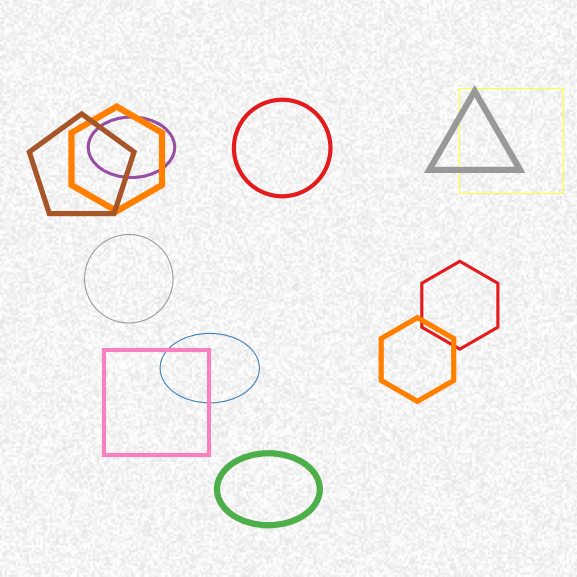[{"shape": "circle", "thickness": 2, "radius": 0.42, "center": [0.489, 0.743]}, {"shape": "hexagon", "thickness": 1.5, "radius": 0.38, "center": [0.796, 0.471]}, {"shape": "oval", "thickness": 0.5, "radius": 0.43, "center": [0.363, 0.362]}, {"shape": "oval", "thickness": 3, "radius": 0.45, "center": [0.465, 0.152]}, {"shape": "oval", "thickness": 1.5, "radius": 0.37, "center": [0.228, 0.744]}, {"shape": "hexagon", "thickness": 3, "radius": 0.45, "center": [0.202, 0.724]}, {"shape": "hexagon", "thickness": 2.5, "radius": 0.36, "center": [0.723, 0.377]}, {"shape": "square", "thickness": 0.5, "radius": 0.45, "center": [0.885, 0.756]}, {"shape": "pentagon", "thickness": 2.5, "radius": 0.48, "center": [0.141, 0.706]}, {"shape": "square", "thickness": 2, "radius": 0.45, "center": [0.27, 0.303]}, {"shape": "triangle", "thickness": 3, "radius": 0.45, "center": [0.822, 0.75]}, {"shape": "circle", "thickness": 0.5, "radius": 0.38, "center": [0.223, 0.516]}]